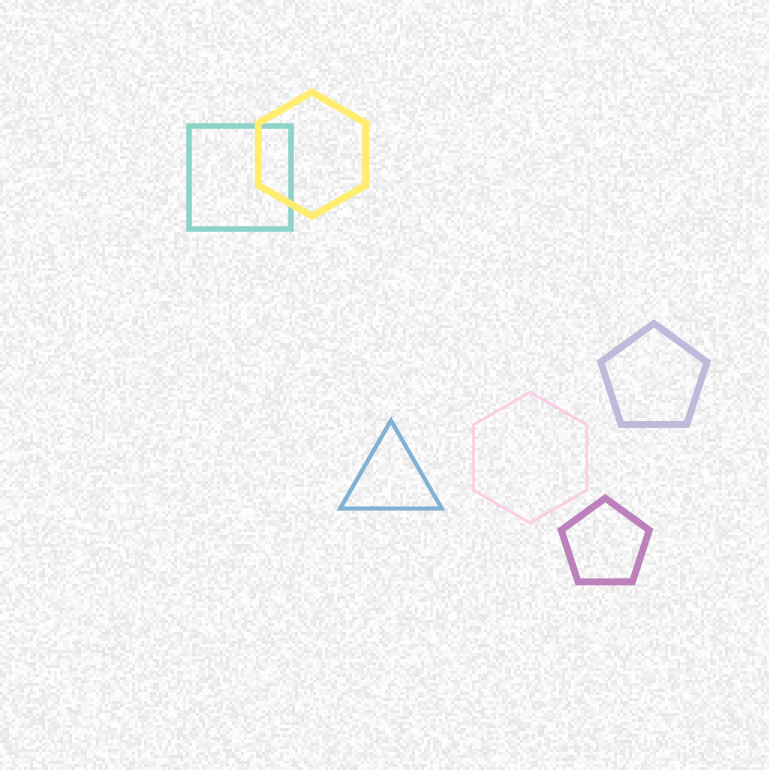[{"shape": "square", "thickness": 2, "radius": 0.33, "center": [0.311, 0.77]}, {"shape": "pentagon", "thickness": 2.5, "radius": 0.36, "center": [0.849, 0.507]}, {"shape": "triangle", "thickness": 1.5, "radius": 0.38, "center": [0.508, 0.378]}, {"shape": "hexagon", "thickness": 1, "radius": 0.42, "center": [0.688, 0.406]}, {"shape": "pentagon", "thickness": 2.5, "radius": 0.3, "center": [0.786, 0.293]}, {"shape": "hexagon", "thickness": 2.5, "radius": 0.4, "center": [0.405, 0.8]}]